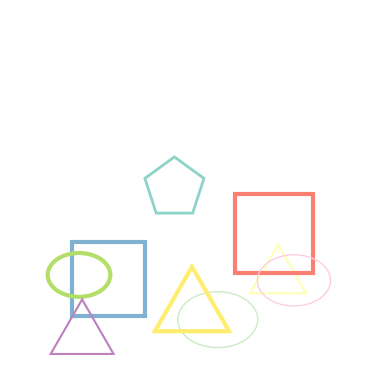[{"shape": "pentagon", "thickness": 2, "radius": 0.4, "center": [0.453, 0.512]}, {"shape": "triangle", "thickness": 1.5, "radius": 0.42, "center": [0.722, 0.28]}, {"shape": "square", "thickness": 3, "radius": 0.51, "center": [0.712, 0.393]}, {"shape": "square", "thickness": 3, "radius": 0.48, "center": [0.283, 0.276]}, {"shape": "oval", "thickness": 3, "radius": 0.41, "center": [0.205, 0.286]}, {"shape": "oval", "thickness": 1, "radius": 0.48, "center": [0.764, 0.272]}, {"shape": "triangle", "thickness": 1.5, "radius": 0.47, "center": [0.213, 0.128]}, {"shape": "oval", "thickness": 1, "radius": 0.52, "center": [0.566, 0.17]}, {"shape": "triangle", "thickness": 3, "radius": 0.56, "center": [0.499, 0.195]}]